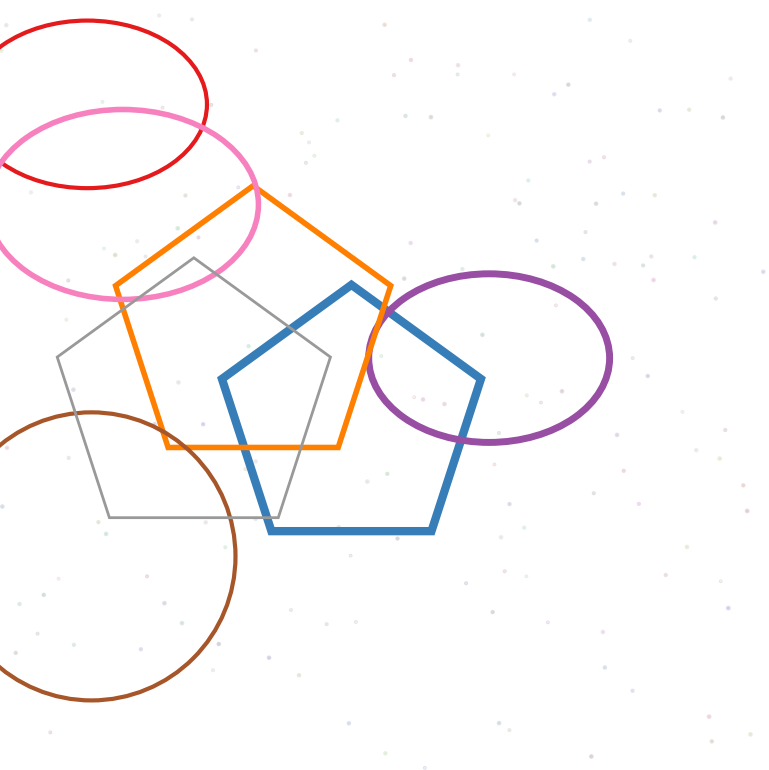[{"shape": "oval", "thickness": 1.5, "radius": 0.78, "center": [0.113, 0.864]}, {"shape": "pentagon", "thickness": 3, "radius": 0.88, "center": [0.456, 0.453]}, {"shape": "oval", "thickness": 2.5, "radius": 0.78, "center": [0.635, 0.535]}, {"shape": "pentagon", "thickness": 2, "radius": 0.94, "center": [0.329, 0.571]}, {"shape": "circle", "thickness": 1.5, "radius": 0.94, "center": [0.119, 0.277]}, {"shape": "oval", "thickness": 2, "radius": 0.88, "center": [0.159, 0.734]}, {"shape": "pentagon", "thickness": 1, "radius": 0.93, "center": [0.252, 0.479]}]